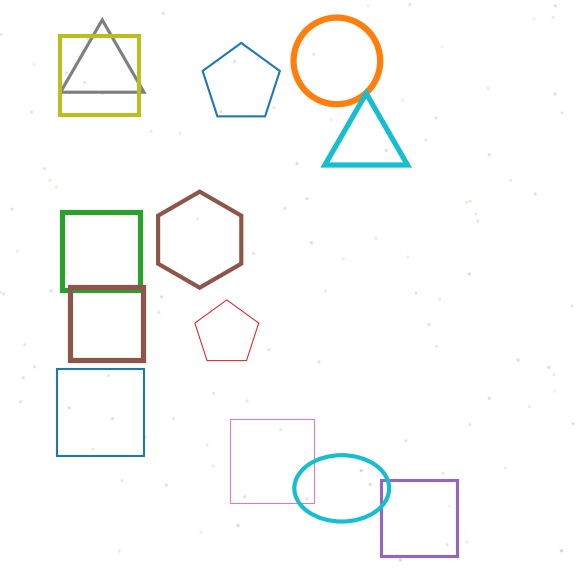[{"shape": "pentagon", "thickness": 1, "radius": 0.35, "center": [0.418, 0.854]}, {"shape": "square", "thickness": 1, "radius": 0.38, "center": [0.175, 0.285]}, {"shape": "circle", "thickness": 3, "radius": 0.37, "center": [0.583, 0.894]}, {"shape": "square", "thickness": 2.5, "radius": 0.33, "center": [0.175, 0.564]}, {"shape": "pentagon", "thickness": 0.5, "radius": 0.29, "center": [0.393, 0.422]}, {"shape": "square", "thickness": 1.5, "radius": 0.33, "center": [0.726, 0.102]}, {"shape": "hexagon", "thickness": 2, "radius": 0.42, "center": [0.346, 0.584]}, {"shape": "square", "thickness": 2.5, "radius": 0.32, "center": [0.185, 0.439]}, {"shape": "square", "thickness": 0.5, "radius": 0.36, "center": [0.472, 0.2]}, {"shape": "triangle", "thickness": 1.5, "radius": 0.42, "center": [0.177, 0.881]}, {"shape": "square", "thickness": 2, "radius": 0.34, "center": [0.172, 0.868]}, {"shape": "oval", "thickness": 2, "radius": 0.41, "center": [0.592, 0.153]}, {"shape": "triangle", "thickness": 2.5, "radius": 0.41, "center": [0.634, 0.755]}]